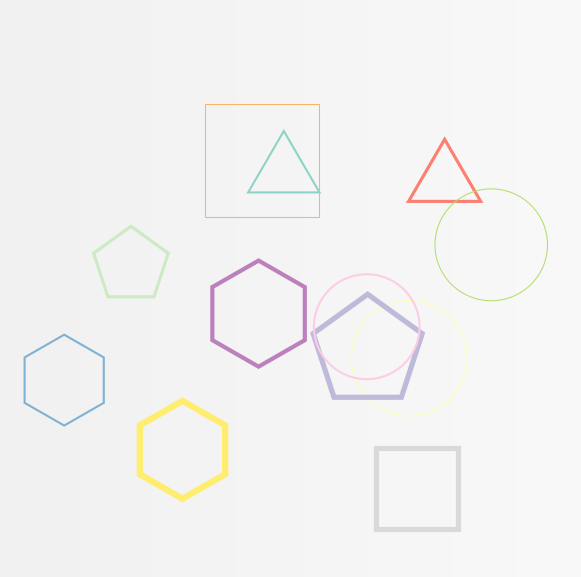[{"shape": "triangle", "thickness": 1, "radius": 0.35, "center": [0.488, 0.701]}, {"shape": "circle", "thickness": 0.5, "radius": 0.5, "center": [0.704, 0.379]}, {"shape": "pentagon", "thickness": 2.5, "radius": 0.49, "center": [0.633, 0.391]}, {"shape": "triangle", "thickness": 1.5, "radius": 0.36, "center": [0.765, 0.686]}, {"shape": "hexagon", "thickness": 1, "radius": 0.39, "center": [0.11, 0.341]}, {"shape": "square", "thickness": 0.5, "radius": 0.49, "center": [0.451, 0.721]}, {"shape": "circle", "thickness": 0.5, "radius": 0.48, "center": [0.845, 0.575]}, {"shape": "circle", "thickness": 1, "radius": 0.45, "center": [0.631, 0.433]}, {"shape": "square", "thickness": 2.5, "radius": 0.35, "center": [0.717, 0.154]}, {"shape": "hexagon", "thickness": 2, "radius": 0.46, "center": [0.445, 0.456]}, {"shape": "pentagon", "thickness": 1.5, "radius": 0.34, "center": [0.225, 0.54]}, {"shape": "hexagon", "thickness": 3, "radius": 0.42, "center": [0.314, 0.22]}]